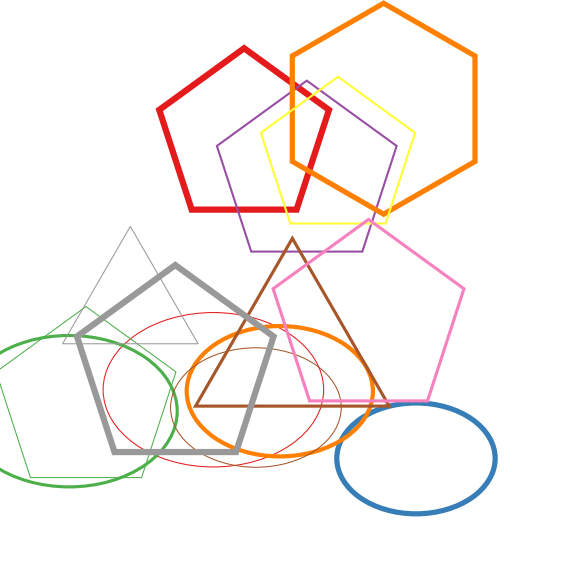[{"shape": "oval", "thickness": 0.5, "radius": 0.95, "center": [0.369, 0.324]}, {"shape": "pentagon", "thickness": 3, "radius": 0.77, "center": [0.423, 0.761]}, {"shape": "oval", "thickness": 2.5, "radius": 0.69, "center": [0.72, 0.205]}, {"shape": "oval", "thickness": 1.5, "radius": 0.94, "center": [0.12, 0.287]}, {"shape": "pentagon", "thickness": 0.5, "radius": 0.82, "center": [0.149, 0.305]}, {"shape": "pentagon", "thickness": 1, "radius": 0.82, "center": [0.531, 0.696]}, {"shape": "hexagon", "thickness": 2.5, "radius": 0.91, "center": [0.664, 0.811]}, {"shape": "oval", "thickness": 2, "radius": 0.81, "center": [0.485, 0.322]}, {"shape": "pentagon", "thickness": 1, "radius": 0.7, "center": [0.585, 0.726]}, {"shape": "triangle", "thickness": 1.5, "radius": 0.97, "center": [0.506, 0.393]}, {"shape": "oval", "thickness": 0.5, "radius": 0.74, "center": [0.443, 0.293]}, {"shape": "pentagon", "thickness": 1.5, "radius": 0.87, "center": [0.638, 0.445]}, {"shape": "triangle", "thickness": 0.5, "radius": 0.68, "center": [0.226, 0.472]}, {"shape": "pentagon", "thickness": 3, "radius": 0.89, "center": [0.303, 0.361]}]